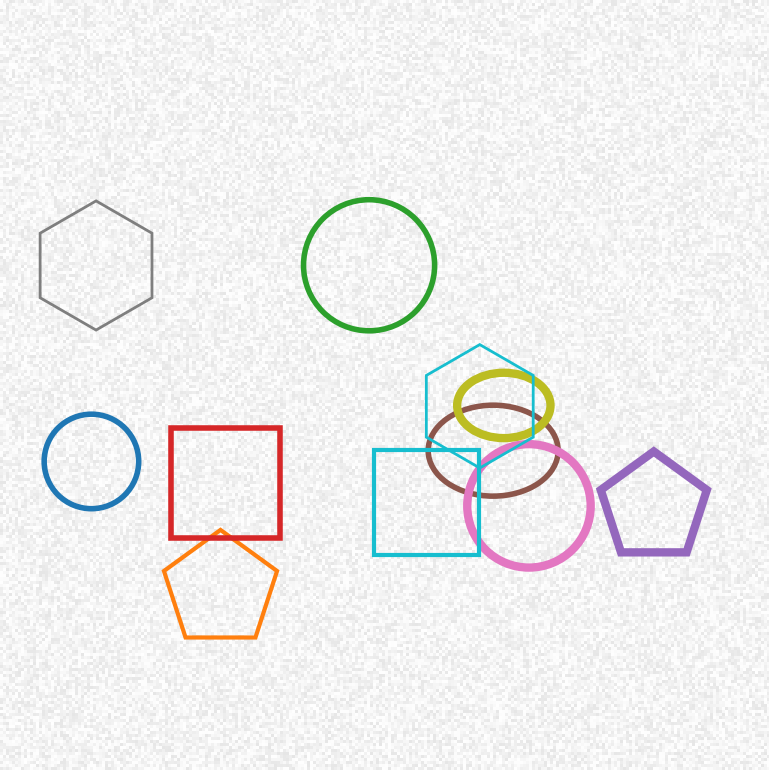[{"shape": "circle", "thickness": 2, "radius": 0.31, "center": [0.119, 0.401]}, {"shape": "pentagon", "thickness": 1.5, "radius": 0.39, "center": [0.286, 0.235]}, {"shape": "circle", "thickness": 2, "radius": 0.43, "center": [0.479, 0.656]}, {"shape": "square", "thickness": 2, "radius": 0.36, "center": [0.293, 0.373]}, {"shape": "pentagon", "thickness": 3, "radius": 0.36, "center": [0.849, 0.341]}, {"shape": "oval", "thickness": 2, "radius": 0.42, "center": [0.64, 0.415]}, {"shape": "circle", "thickness": 3, "radius": 0.4, "center": [0.687, 0.343]}, {"shape": "hexagon", "thickness": 1, "radius": 0.42, "center": [0.125, 0.655]}, {"shape": "oval", "thickness": 3, "radius": 0.3, "center": [0.654, 0.473]}, {"shape": "square", "thickness": 1.5, "radius": 0.34, "center": [0.554, 0.347]}, {"shape": "hexagon", "thickness": 1, "radius": 0.4, "center": [0.623, 0.472]}]